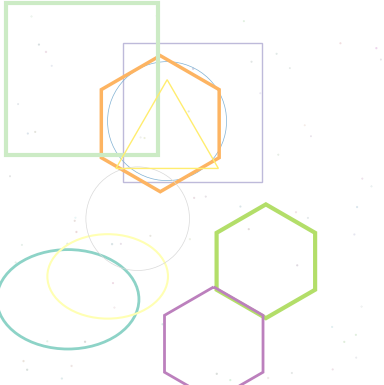[{"shape": "oval", "thickness": 2, "radius": 0.92, "center": [0.176, 0.223]}, {"shape": "oval", "thickness": 1.5, "radius": 0.78, "center": [0.28, 0.282]}, {"shape": "square", "thickness": 1, "radius": 0.91, "center": [0.5, 0.708]}, {"shape": "circle", "thickness": 0.5, "radius": 0.77, "center": [0.434, 0.685]}, {"shape": "hexagon", "thickness": 2.5, "radius": 0.88, "center": [0.416, 0.679]}, {"shape": "hexagon", "thickness": 3, "radius": 0.74, "center": [0.691, 0.321]}, {"shape": "circle", "thickness": 0.5, "radius": 0.67, "center": [0.358, 0.432]}, {"shape": "hexagon", "thickness": 2, "radius": 0.74, "center": [0.555, 0.107]}, {"shape": "square", "thickness": 3, "radius": 0.99, "center": [0.213, 0.794]}, {"shape": "triangle", "thickness": 1, "radius": 0.77, "center": [0.434, 0.639]}]